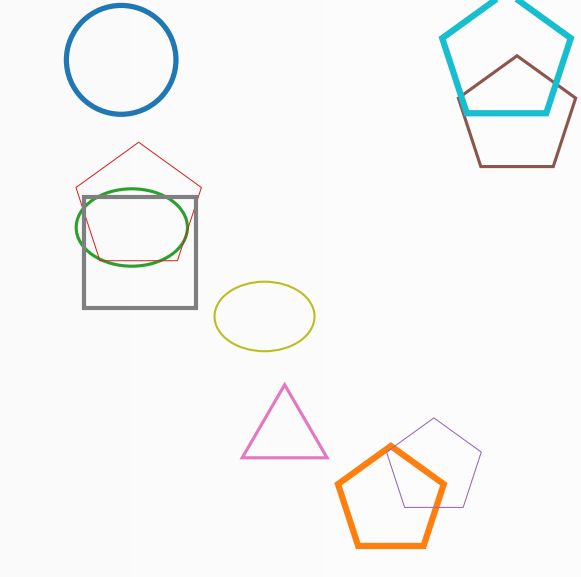[{"shape": "circle", "thickness": 2.5, "radius": 0.47, "center": [0.208, 0.895]}, {"shape": "pentagon", "thickness": 3, "radius": 0.48, "center": [0.672, 0.131]}, {"shape": "oval", "thickness": 1.5, "radius": 0.48, "center": [0.227, 0.605]}, {"shape": "pentagon", "thickness": 0.5, "radius": 0.57, "center": [0.239, 0.639]}, {"shape": "pentagon", "thickness": 0.5, "radius": 0.43, "center": [0.746, 0.19]}, {"shape": "pentagon", "thickness": 1.5, "radius": 0.53, "center": [0.89, 0.796]}, {"shape": "triangle", "thickness": 1.5, "radius": 0.42, "center": [0.49, 0.249]}, {"shape": "square", "thickness": 2, "radius": 0.48, "center": [0.241, 0.562]}, {"shape": "oval", "thickness": 1, "radius": 0.43, "center": [0.455, 0.451]}, {"shape": "pentagon", "thickness": 3, "radius": 0.58, "center": [0.871, 0.897]}]